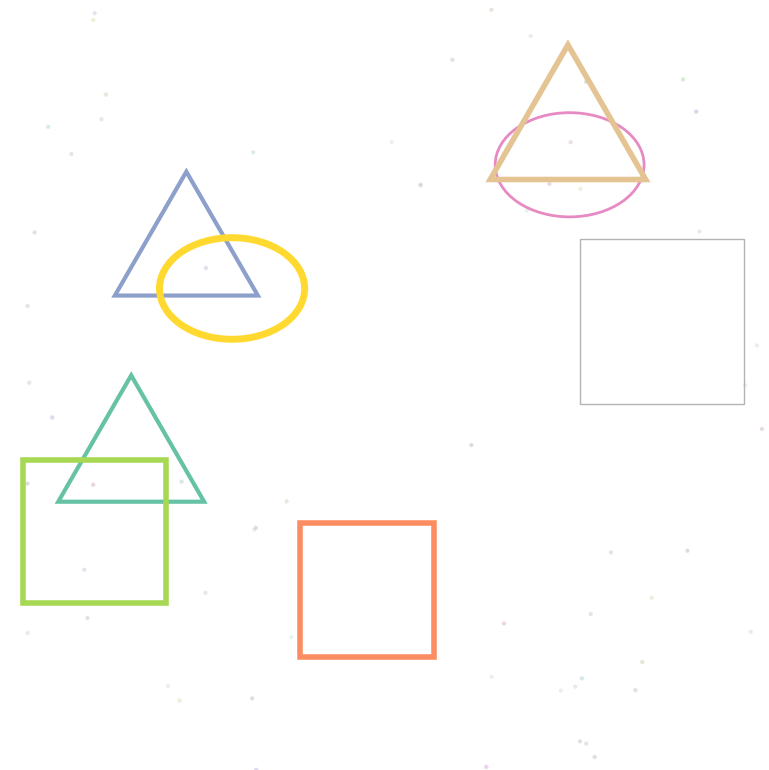[{"shape": "triangle", "thickness": 1.5, "radius": 0.55, "center": [0.17, 0.403]}, {"shape": "square", "thickness": 2, "radius": 0.44, "center": [0.477, 0.234]}, {"shape": "triangle", "thickness": 1.5, "radius": 0.54, "center": [0.242, 0.67]}, {"shape": "oval", "thickness": 1, "radius": 0.48, "center": [0.74, 0.786]}, {"shape": "square", "thickness": 2, "radius": 0.46, "center": [0.122, 0.309]}, {"shape": "oval", "thickness": 2.5, "radius": 0.47, "center": [0.301, 0.625]}, {"shape": "triangle", "thickness": 2, "radius": 0.58, "center": [0.738, 0.825]}, {"shape": "square", "thickness": 0.5, "radius": 0.53, "center": [0.86, 0.583]}]